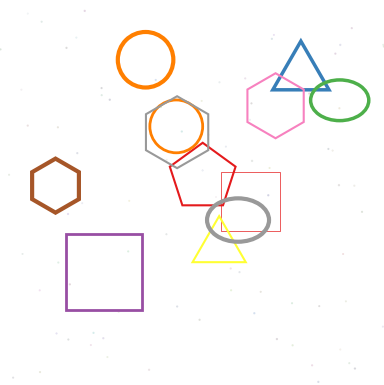[{"shape": "pentagon", "thickness": 1.5, "radius": 0.45, "center": [0.526, 0.539]}, {"shape": "square", "thickness": 0.5, "radius": 0.38, "center": [0.651, 0.476]}, {"shape": "triangle", "thickness": 2.5, "radius": 0.42, "center": [0.782, 0.809]}, {"shape": "oval", "thickness": 2.5, "radius": 0.38, "center": [0.882, 0.74]}, {"shape": "square", "thickness": 2, "radius": 0.49, "center": [0.271, 0.294]}, {"shape": "circle", "thickness": 2, "radius": 0.34, "center": [0.458, 0.672]}, {"shape": "circle", "thickness": 3, "radius": 0.36, "center": [0.378, 0.845]}, {"shape": "triangle", "thickness": 1.5, "radius": 0.4, "center": [0.569, 0.359]}, {"shape": "hexagon", "thickness": 3, "radius": 0.35, "center": [0.144, 0.518]}, {"shape": "hexagon", "thickness": 1.5, "radius": 0.42, "center": [0.716, 0.725]}, {"shape": "oval", "thickness": 3, "radius": 0.4, "center": [0.618, 0.428]}, {"shape": "hexagon", "thickness": 1.5, "radius": 0.47, "center": [0.46, 0.657]}]